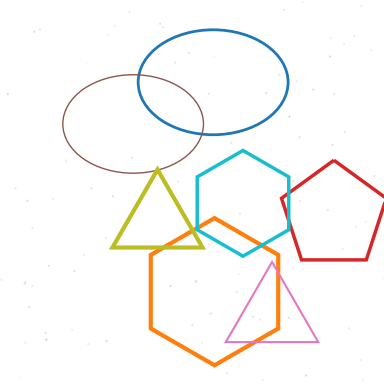[{"shape": "oval", "thickness": 2, "radius": 0.97, "center": [0.554, 0.786]}, {"shape": "hexagon", "thickness": 3, "radius": 0.96, "center": [0.557, 0.242]}, {"shape": "pentagon", "thickness": 2.5, "radius": 0.72, "center": [0.867, 0.441]}, {"shape": "oval", "thickness": 1, "radius": 0.91, "center": [0.346, 0.678]}, {"shape": "triangle", "thickness": 1.5, "radius": 0.69, "center": [0.707, 0.181]}, {"shape": "triangle", "thickness": 3, "radius": 0.68, "center": [0.409, 0.425]}, {"shape": "hexagon", "thickness": 2.5, "radius": 0.69, "center": [0.631, 0.472]}]